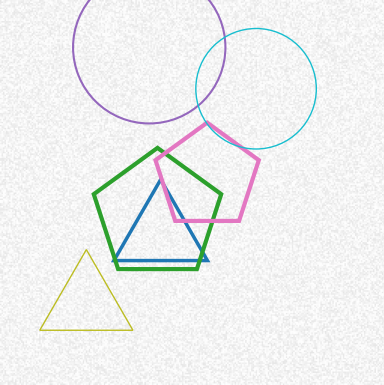[{"shape": "triangle", "thickness": 2.5, "radius": 0.7, "center": [0.417, 0.393]}, {"shape": "pentagon", "thickness": 3, "radius": 0.87, "center": [0.409, 0.442]}, {"shape": "circle", "thickness": 1.5, "radius": 0.99, "center": [0.388, 0.877]}, {"shape": "pentagon", "thickness": 3, "radius": 0.71, "center": [0.538, 0.54]}, {"shape": "triangle", "thickness": 1, "radius": 0.7, "center": [0.224, 0.212]}, {"shape": "circle", "thickness": 1, "radius": 0.78, "center": [0.665, 0.769]}]